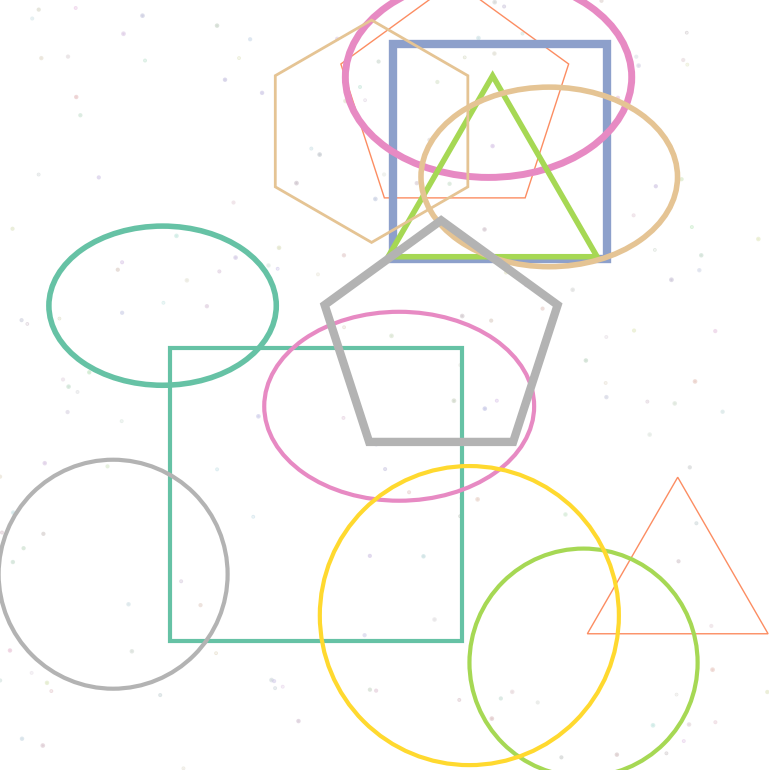[{"shape": "oval", "thickness": 2, "radius": 0.74, "center": [0.211, 0.603]}, {"shape": "square", "thickness": 1.5, "radius": 0.95, "center": [0.41, 0.358]}, {"shape": "triangle", "thickness": 0.5, "radius": 0.68, "center": [0.88, 0.245]}, {"shape": "pentagon", "thickness": 0.5, "radius": 0.78, "center": [0.591, 0.869]}, {"shape": "square", "thickness": 3, "radius": 0.7, "center": [0.649, 0.803]}, {"shape": "oval", "thickness": 2.5, "radius": 0.93, "center": [0.634, 0.9]}, {"shape": "oval", "thickness": 1.5, "radius": 0.88, "center": [0.518, 0.472]}, {"shape": "triangle", "thickness": 2, "radius": 0.78, "center": [0.64, 0.745]}, {"shape": "circle", "thickness": 1.5, "radius": 0.74, "center": [0.758, 0.139]}, {"shape": "circle", "thickness": 1.5, "radius": 0.97, "center": [0.61, 0.201]}, {"shape": "hexagon", "thickness": 1, "radius": 0.72, "center": [0.483, 0.83]}, {"shape": "oval", "thickness": 2, "radius": 0.83, "center": [0.713, 0.77]}, {"shape": "circle", "thickness": 1.5, "radius": 0.74, "center": [0.147, 0.254]}, {"shape": "pentagon", "thickness": 3, "radius": 0.8, "center": [0.573, 0.555]}]